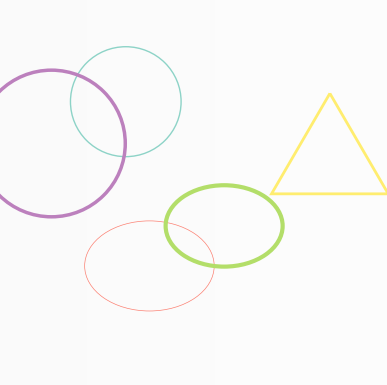[{"shape": "circle", "thickness": 1, "radius": 0.71, "center": [0.325, 0.736]}, {"shape": "oval", "thickness": 0.5, "radius": 0.84, "center": [0.386, 0.309]}, {"shape": "oval", "thickness": 3, "radius": 0.75, "center": [0.578, 0.413]}, {"shape": "circle", "thickness": 2.5, "radius": 0.95, "center": [0.133, 0.627]}, {"shape": "triangle", "thickness": 2, "radius": 0.87, "center": [0.851, 0.583]}]